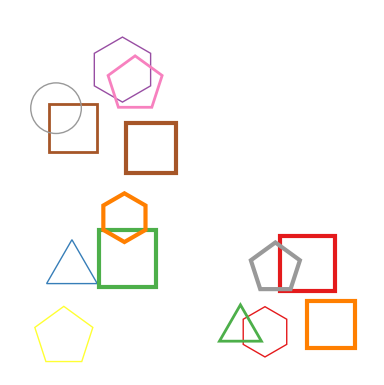[{"shape": "square", "thickness": 3, "radius": 0.36, "center": [0.799, 0.316]}, {"shape": "hexagon", "thickness": 1, "radius": 0.33, "center": [0.688, 0.138]}, {"shape": "triangle", "thickness": 1, "radius": 0.38, "center": [0.187, 0.301]}, {"shape": "square", "thickness": 3, "radius": 0.37, "center": [0.331, 0.329]}, {"shape": "triangle", "thickness": 2, "radius": 0.31, "center": [0.624, 0.145]}, {"shape": "hexagon", "thickness": 1, "radius": 0.42, "center": [0.318, 0.819]}, {"shape": "hexagon", "thickness": 3, "radius": 0.32, "center": [0.323, 0.435]}, {"shape": "square", "thickness": 3, "radius": 0.31, "center": [0.859, 0.157]}, {"shape": "pentagon", "thickness": 1, "radius": 0.4, "center": [0.166, 0.125]}, {"shape": "square", "thickness": 2, "radius": 0.31, "center": [0.19, 0.667]}, {"shape": "square", "thickness": 3, "radius": 0.32, "center": [0.392, 0.616]}, {"shape": "pentagon", "thickness": 2, "radius": 0.37, "center": [0.351, 0.781]}, {"shape": "circle", "thickness": 1, "radius": 0.33, "center": [0.146, 0.719]}, {"shape": "pentagon", "thickness": 3, "radius": 0.33, "center": [0.715, 0.303]}]